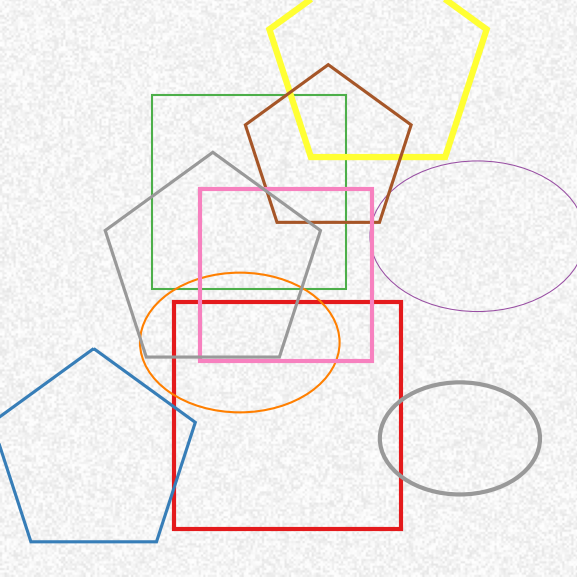[{"shape": "square", "thickness": 2, "radius": 0.98, "center": [0.498, 0.28]}, {"shape": "pentagon", "thickness": 1.5, "radius": 0.92, "center": [0.162, 0.211]}, {"shape": "square", "thickness": 1, "radius": 0.84, "center": [0.431, 0.667]}, {"shape": "oval", "thickness": 0.5, "radius": 0.93, "center": [0.827, 0.59]}, {"shape": "oval", "thickness": 1, "radius": 0.86, "center": [0.415, 0.406]}, {"shape": "pentagon", "thickness": 3, "radius": 0.99, "center": [0.655, 0.887]}, {"shape": "pentagon", "thickness": 1.5, "radius": 0.75, "center": [0.568, 0.736]}, {"shape": "square", "thickness": 2, "radius": 0.74, "center": [0.495, 0.523]}, {"shape": "oval", "thickness": 2, "radius": 0.69, "center": [0.796, 0.24]}, {"shape": "pentagon", "thickness": 1.5, "radius": 0.98, "center": [0.369, 0.539]}]